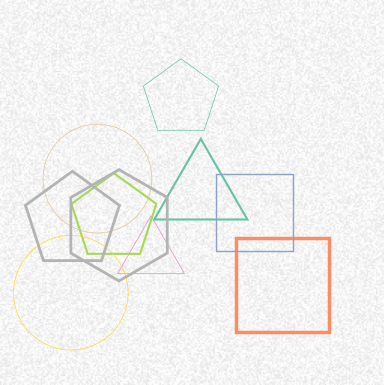[{"shape": "pentagon", "thickness": 0.5, "radius": 0.51, "center": [0.47, 0.745]}, {"shape": "triangle", "thickness": 1.5, "radius": 0.7, "center": [0.522, 0.5]}, {"shape": "square", "thickness": 2.5, "radius": 0.61, "center": [0.734, 0.259]}, {"shape": "square", "thickness": 1, "radius": 0.51, "center": [0.661, 0.448]}, {"shape": "triangle", "thickness": 0.5, "radius": 0.5, "center": [0.392, 0.339]}, {"shape": "pentagon", "thickness": 1.5, "radius": 0.58, "center": [0.296, 0.434]}, {"shape": "circle", "thickness": 0.5, "radius": 0.74, "center": [0.184, 0.24]}, {"shape": "circle", "thickness": 0.5, "radius": 0.71, "center": [0.253, 0.536]}, {"shape": "hexagon", "thickness": 2, "radius": 0.72, "center": [0.309, 0.415]}, {"shape": "pentagon", "thickness": 2, "radius": 0.64, "center": [0.188, 0.427]}]